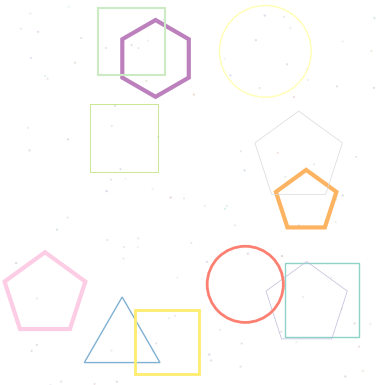[{"shape": "square", "thickness": 1, "radius": 0.48, "center": [0.837, 0.22]}, {"shape": "circle", "thickness": 1, "radius": 0.6, "center": [0.689, 0.867]}, {"shape": "pentagon", "thickness": 0.5, "radius": 0.56, "center": [0.796, 0.21]}, {"shape": "circle", "thickness": 2, "radius": 0.49, "center": [0.637, 0.261]}, {"shape": "triangle", "thickness": 1, "radius": 0.57, "center": [0.317, 0.115]}, {"shape": "pentagon", "thickness": 3, "radius": 0.41, "center": [0.795, 0.476]}, {"shape": "square", "thickness": 0.5, "radius": 0.44, "center": [0.323, 0.642]}, {"shape": "pentagon", "thickness": 3, "radius": 0.55, "center": [0.117, 0.235]}, {"shape": "pentagon", "thickness": 0.5, "radius": 0.6, "center": [0.776, 0.592]}, {"shape": "hexagon", "thickness": 3, "radius": 0.5, "center": [0.404, 0.848]}, {"shape": "square", "thickness": 1.5, "radius": 0.43, "center": [0.341, 0.893]}, {"shape": "square", "thickness": 2, "radius": 0.41, "center": [0.434, 0.111]}]